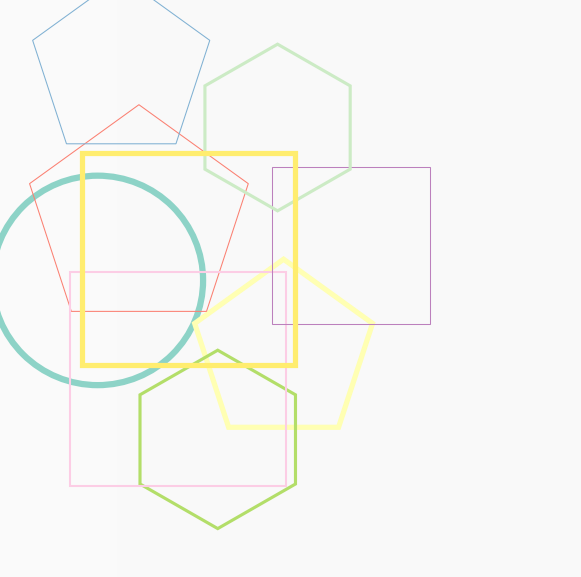[{"shape": "circle", "thickness": 3, "radius": 0.91, "center": [0.168, 0.514]}, {"shape": "pentagon", "thickness": 2.5, "radius": 0.8, "center": [0.488, 0.389]}, {"shape": "pentagon", "thickness": 0.5, "radius": 0.99, "center": [0.239, 0.62]}, {"shape": "pentagon", "thickness": 0.5, "radius": 0.8, "center": [0.209, 0.88]}, {"shape": "hexagon", "thickness": 1.5, "radius": 0.77, "center": [0.375, 0.238]}, {"shape": "square", "thickness": 1, "radius": 0.93, "center": [0.306, 0.343]}, {"shape": "square", "thickness": 0.5, "radius": 0.68, "center": [0.604, 0.574]}, {"shape": "hexagon", "thickness": 1.5, "radius": 0.72, "center": [0.478, 0.778]}, {"shape": "square", "thickness": 2.5, "radius": 0.92, "center": [0.325, 0.551]}]